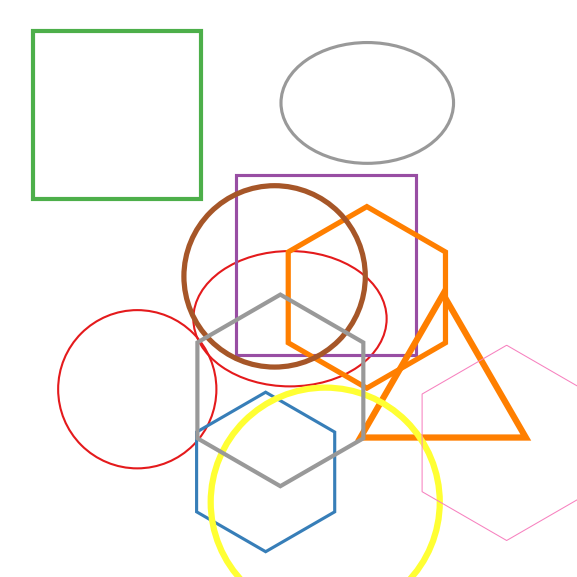[{"shape": "oval", "thickness": 1, "radius": 0.84, "center": [0.502, 0.447]}, {"shape": "circle", "thickness": 1, "radius": 0.69, "center": [0.238, 0.325]}, {"shape": "hexagon", "thickness": 1.5, "radius": 0.69, "center": [0.46, 0.182]}, {"shape": "square", "thickness": 2, "radius": 0.73, "center": [0.203, 0.8]}, {"shape": "square", "thickness": 1.5, "radius": 0.78, "center": [0.564, 0.54]}, {"shape": "hexagon", "thickness": 2.5, "radius": 0.79, "center": [0.635, 0.484]}, {"shape": "triangle", "thickness": 3, "radius": 0.83, "center": [0.767, 0.324]}, {"shape": "circle", "thickness": 3, "radius": 0.99, "center": [0.563, 0.13]}, {"shape": "circle", "thickness": 2.5, "radius": 0.79, "center": [0.476, 0.521]}, {"shape": "hexagon", "thickness": 0.5, "radius": 0.85, "center": [0.877, 0.232]}, {"shape": "oval", "thickness": 1.5, "radius": 0.75, "center": [0.636, 0.821]}, {"shape": "hexagon", "thickness": 2, "radius": 0.83, "center": [0.485, 0.323]}]